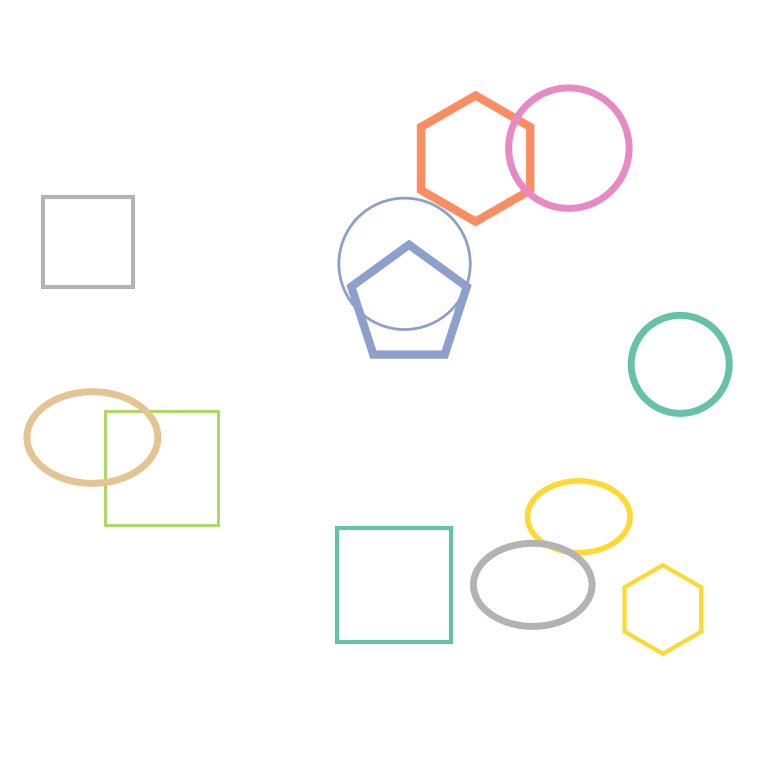[{"shape": "square", "thickness": 1.5, "radius": 0.37, "center": [0.512, 0.24]}, {"shape": "circle", "thickness": 2.5, "radius": 0.32, "center": [0.883, 0.527]}, {"shape": "hexagon", "thickness": 3, "radius": 0.41, "center": [0.618, 0.794]}, {"shape": "circle", "thickness": 1, "radius": 0.43, "center": [0.525, 0.657]}, {"shape": "pentagon", "thickness": 3, "radius": 0.39, "center": [0.531, 0.603]}, {"shape": "circle", "thickness": 2.5, "radius": 0.39, "center": [0.739, 0.808]}, {"shape": "square", "thickness": 1, "radius": 0.37, "center": [0.21, 0.392]}, {"shape": "hexagon", "thickness": 1.5, "radius": 0.29, "center": [0.861, 0.209]}, {"shape": "oval", "thickness": 2, "radius": 0.33, "center": [0.752, 0.329]}, {"shape": "oval", "thickness": 2.5, "radius": 0.43, "center": [0.12, 0.432]}, {"shape": "oval", "thickness": 2.5, "radius": 0.39, "center": [0.692, 0.24]}, {"shape": "square", "thickness": 1.5, "radius": 0.29, "center": [0.114, 0.686]}]